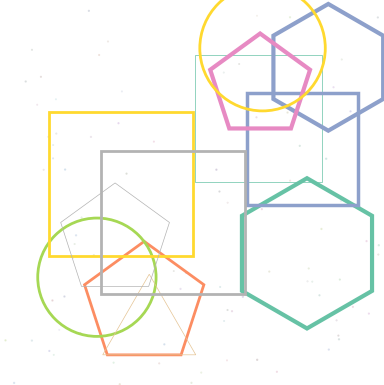[{"shape": "square", "thickness": 0.5, "radius": 0.83, "center": [0.672, 0.692]}, {"shape": "hexagon", "thickness": 3, "radius": 0.98, "center": [0.797, 0.342]}, {"shape": "pentagon", "thickness": 2, "radius": 0.81, "center": [0.375, 0.21]}, {"shape": "square", "thickness": 2.5, "radius": 0.73, "center": [0.786, 0.613]}, {"shape": "hexagon", "thickness": 3, "radius": 0.82, "center": [0.853, 0.825]}, {"shape": "pentagon", "thickness": 3, "radius": 0.68, "center": [0.676, 0.777]}, {"shape": "circle", "thickness": 2, "radius": 0.77, "center": [0.252, 0.28]}, {"shape": "square", "thickness": 2, "radius": 0.94, "center": [0.314, 0.522]}, {"shape": "circle", "thickness": 2, "radius": 0.81, "center": [0.682, 0.875]}, {"shape": "triangle", "thickness": 0.5, "radius": 0.7, "center": [0.388, 0.148]}, {"shape": "pentagon", "thickness": 0.5, "radius": 0.74, "center": [0.299, 0.376]}, {"shape": "square", "thickness": 2, "radius": 0.93, "center": [0.45, 0.422]}]